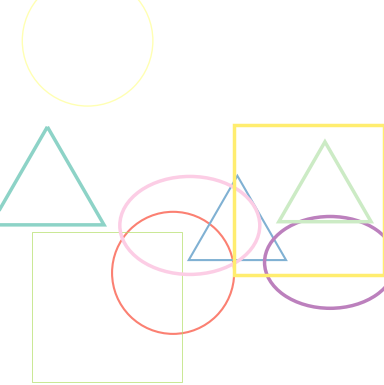[{"shape": "triangle", "thickness": 2.5, "radius": 0.85, "center": [0.123, 0.501]}, {"shape": "circle", "thickness": 1, "radius": 0.85, "center": [0.227, 0.894]}, {"shape": "circle", "thickness": 1.5, "radius": 0.79, "center": [0.45, 0.291]}, {"shape": "triangle", "thickness": 1.5, "radius": 0.73, "center": [0.617, 0.397]}, {"shape": "square", "thickness": 0.5, "radius": 0.98, "center": [0.278, 0.202]}, {"shape": "oval", "thickness": 2.5, "radius": 0.91, "center": [0.493, 0.414]}, {"shape": "oval", "thickness": 2.5, "radius": 0.85, "center": [0.857, 0.318]}, {"shape": "triangle", "thickness": 2.5, "radius": 0.69, "center": [0.844, 0.493]}, {"shape": "square", "thickness": 2.5, "radius": 0.98, "center": [0.804, 0.48]}]